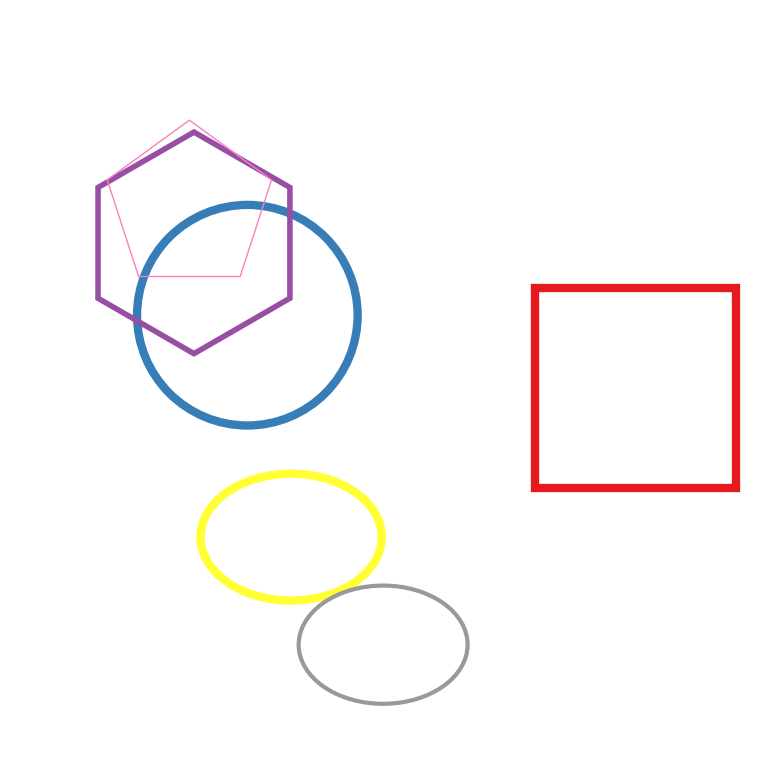[{"shape": "square", "thickness": 3, "radius": 0.65, "center": [0.826, 0.496]}, {"shape": "circle", "thickness": 3, "radius": 0.72, "center": [0.321, 0.591]}, {"shape": "hexagon", "thickness": 2, "radius": 0.72, "center": [0.252, 0.685]}, {"shape": "oval", "thickness": 3, "radius": 0.59, "center": [0.378, 0.302]}, {"shape": "pentagon", "thickness": 0.5, "radius": 0.56, "center": [0.246, 0.732]}, {"shape": "oval", "thickness": 1.5, "radius": 0.55, "center": [0.498, 0.163]}]